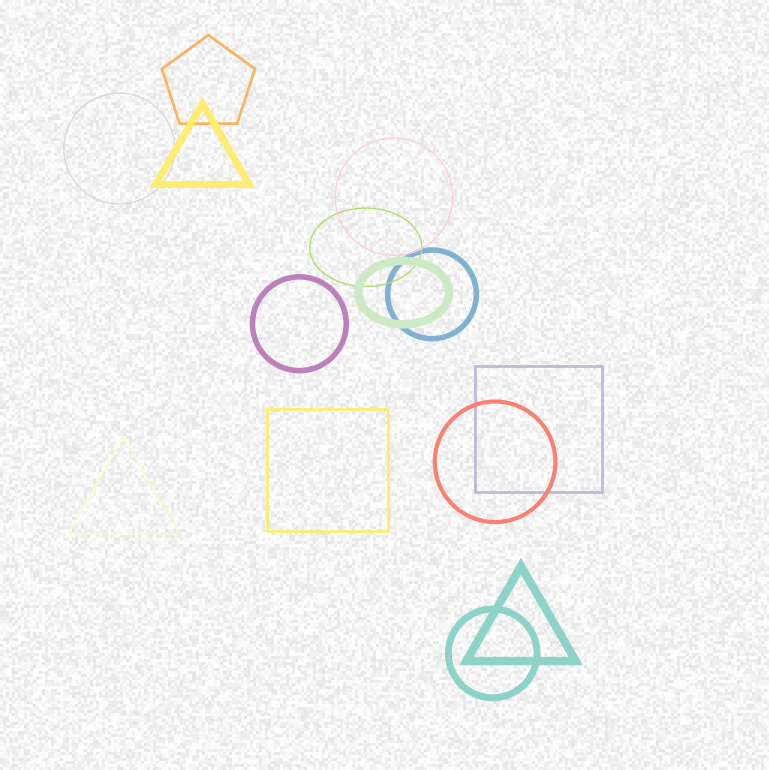[{"shape": "circle", "thickness": 2.5, "radius": 0.29, "center": [0.64, 0.151]}, {"shape": "triangle", "thickness": 3, "radius": 0.41, "center": [0.677, 0.183]}, {"shape": "triangle", "thickness": 0.5, "radius": 0.42, "center": [0.16, 0.349]}, {"shape": "square", "thickness": 1, "radius": 0.41, "center": [0.699, 0.443]}, {"shape": "circle", "thickness": 1.5, "radius": 0.39, "center": [0.643, 0.4]}, {"shape": "circle", "thickness": 2, "radius": 0.29, "center": [0.561, 0.618]}, {"shape": "pentagon", "thickness": 1, "radius": 0.32, "center": [0.271, 0.891]}, {"shape": "oval", "thickness": 0.5, "radius": 0.36, "center": [0.475, 0.679]}, {"shape": "circle", "thickness": 0.5, "radius": 0.38, "center": [0.512, 0.744]}, {"shape": "circle", "thickness": 0.5, "radius": 0.36, "center": [0.155, 0.807]}, {"shape": "circle", "thickness": 2, "radius": 0.3, "center": [0.389, 0.58]}, {"shape": "oval", "thickness": 3, "radius": 0.3, "center": [0.524, 0.62]}, {"shape": "triangle", "thickness": 2.5, "radius": 0.35, "center": [0.263, 0.796]}, {"shape": "square", "thickness": 1, "radius": 0.4, "center": [0.425, 0.39]}]